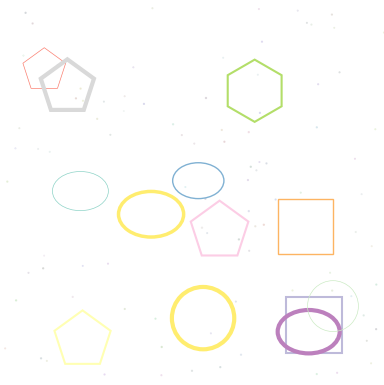[{"shape": "oval", "thickness": 0.5, "radius": 0.36, "center": [0.209, 0.504]}, {"shape": "pentagon", "thickness": 1.5, "radius": 0.38, "center": [0.214, 0.117]}, {"shape": "square", "thickness": 1.5, "radius": 0.36, "center": [0.816, 0.155]}, {"shape": "pentagon", "thickness": 0.5, "radius": 0.29, "center": [0.115, 0.818]}, {"shape": "oval", "thickness": 1, "radius": 0.33, "center": [0.515, 0.531]}, {"shape": "square", "thickness": 1, "radius": 0.35, "center": [0.794, 0.411]}, {"shape": "hexagon", "thickness": 1.5, "radius": 0.4, "center": [0.661, 0.764]}, {"shape": "pentagon", "thickness": 1.5, "radius": 0.39, "center": [0.57, 0.4]}, {"shape": "pentagon", "thickness": 3, "radius": 0.36, "center": [0.175, 0.773]}, {"shape": "oval", "thickness": 3, "radius": 0.4, "center": [0.802, 0.138]}, {"shape": "circle", "thickness": 0.5, "radius": 0.33, "center": [0.865, 0.205]}, {"shape": "oval", "thickness": 2.5, "radius": 0.42, "center": [0.392, 0.444]}, {"shape": "circle", "thickness": 3, "radius": 0.4, "center": [0.527, 0.174]}]